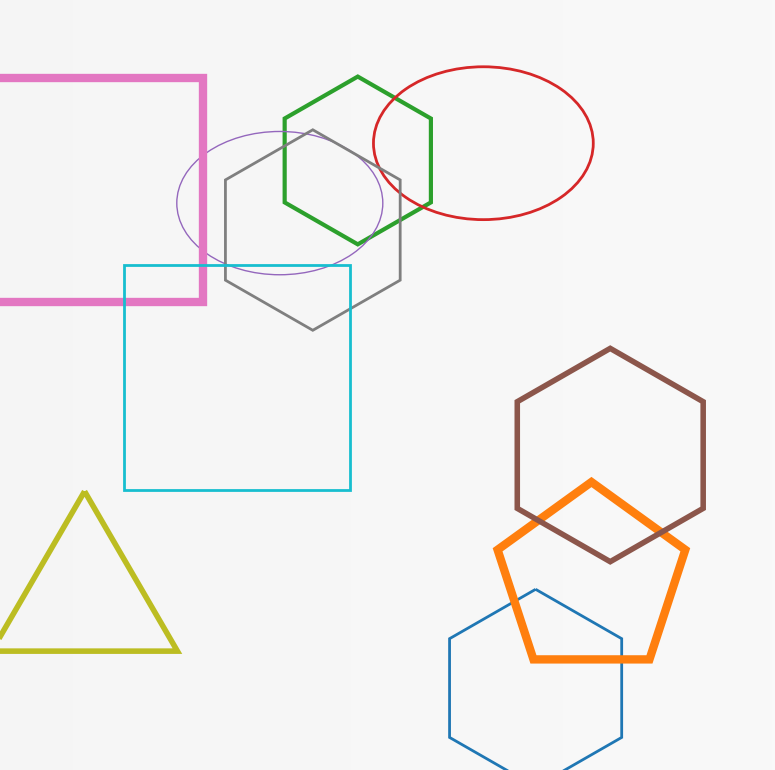[{"shape": "hexagon", "thickness": 1, "radius": 0.64, "center": [0.691, 0.106]}, {"shape": "pentagon", "thickness": 3, "radius": 0.64, "center": [0.763, 0.247]}, {"shape": "hexagon", "thickness": 1.5, "radius": 0.54, "center": [0.462, 0.792]}, {"shape": "oval", "thickness": 1, "radius": 0.71, "center": [0.624, 0.814]}, {"shape": "oval", "thickness": 0.5, "radius": 0.66, "center": [0.361, 0.736]}, {"shape": "hexagon", "thickness": 2, "radius": 0.69, "center": [0.787, 0.409]}, {"shape": "square", "thickness": 3, "radius": 0.73, "center": [0.116, 0.753]}, {"shape": "hexagon", "thickness": 1, "radius": 0.65, "center": [0.404, 0.701]}, {"shape": "triangle", "thickness": 2, "radius": 0.69, "center": [0.109, 0.224]}, {"shape": "square", "thickness": 1, "radius": 0.73, "center": [0.306, 0.51]}]